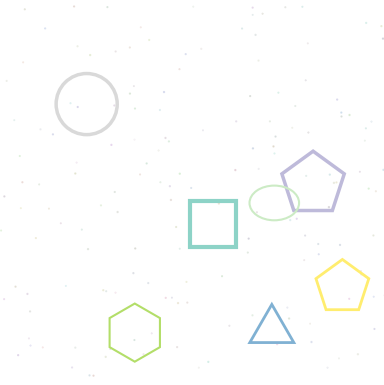[{"shape": "square", "thickness": 3, "radius": 0.3, "center": [0.554, 0.418]}, {"shape": "pentagon", "thickness": 2.5, "radius": 0.43, "center": [0.813, 0.522]}, {"shape": "triangle", "thickness": 2, "radius": 0.33, "center": [0.706, 0.143]}, {"shape": "hexagon", "thickness": 1.5, "radius": 0.38, "center": [0.35, 0.136]}, {"shape": "circle", "thickness": 2.5, "radius": 0.4, "center": [0.225, 0.73]}, {"shape": "oval", "thickness": 1.5, "radius": 0.32, "center": [0.712, 0.473]}, {"shape": "pentagon", "thickness": 2, "radius": 0.36, "center": [0.889, 0.254]}]